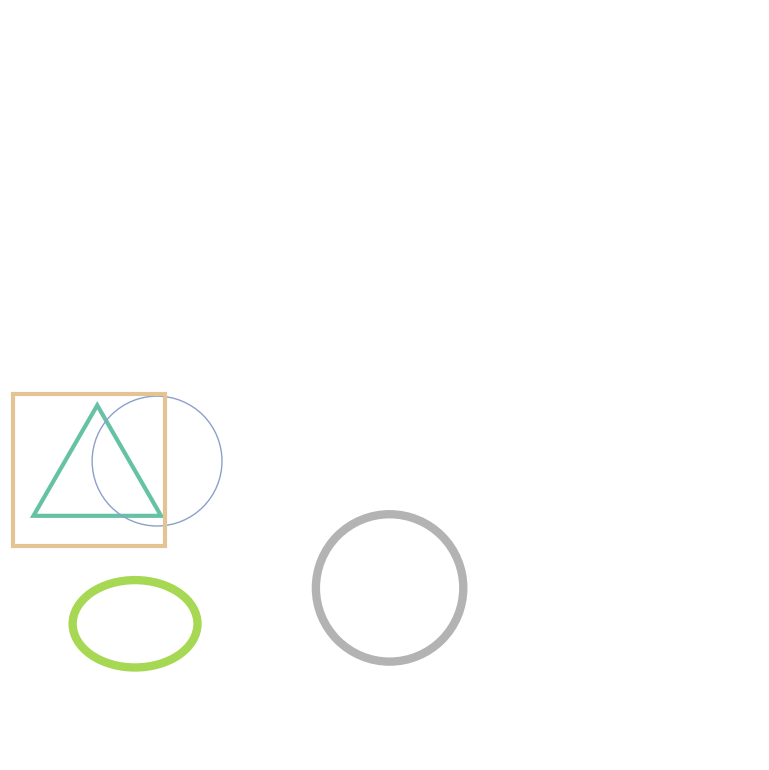[{"shape": "triangle", "thickness": 1.5, "radius": 0.48, "center": [0.126, 0.378]}, {"shape": "circle", "thickness": 0.5, "radius": 0.42, "center": [0.204, 0.401]}, {"shape": "oval", "thickness": 3, "radius": 0.41, "center": [0.175, 0.19]}, {"shape": "square", "thickness": 1.5, "radius": 0.49, "center": [0.116, 0.39]}, {"shape": "circle", "thickness": 3, "radius": 0.48, "center": [0.506, 0.236]}]